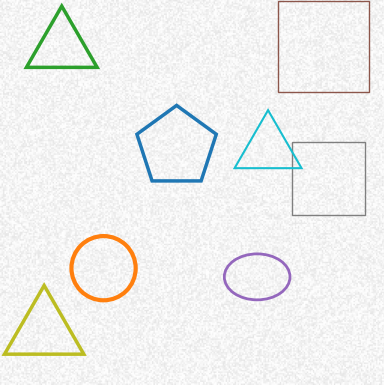[{"shape": "pentagon", "thickness": 2.5, "radius": 0.54, "center": [0.459, 0.618]}, {"shape": "circle", "thickness": 3, "radius": 0.42, "center": [0.269, 0.303]}, {"shape": "triangle", "thickness": 2.5, "radius": 0.53, "center": [0.16, 0.878]}, {"shape": "oval", "thickness": 2, "radius": 0.43, "center": [0.668, 0.281]}, {"shape": "square", "thickness": 1, "radius": 0.59, "center": [0.839, 0.878]}, {"shape": "square", "thickness": 1, "radius": 0.47, "center": [0.853, 0.536]}, {"shape": "triangle", "thickness": 2.5, "radius": 0.59, "center": [0.115, 0.14]}, {"shape": "triangle", "thickness": 1.5, "radius": 0.5, "center": [0.696, 0.613]}]